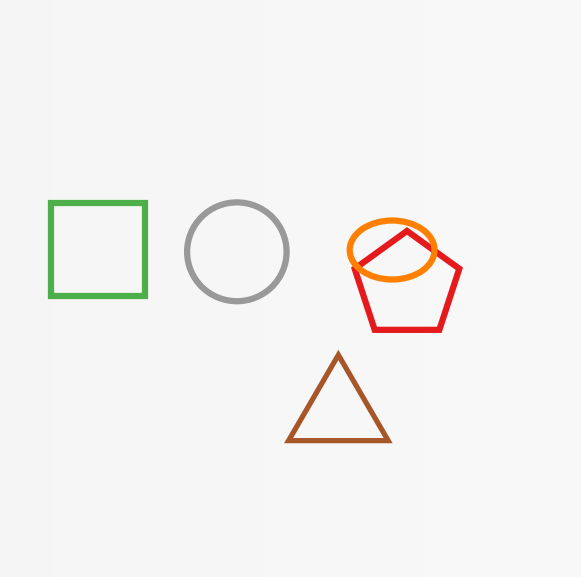[{"shape": "pentagon", "thickness": 3, "radius": 0.47, "center": [0.7, 0.505]}, {"shape": "square", "thickness": 3, "radius": 0.4, "center": [0.168, 0.568]}, {"shape": "oval", "thickness": 3, "radius": 0.36, "center": [0.675, 0.566]}, {"shape": "triangle", "thickness": 2.5, "radius": 0.49, "center": [0.582, 0.286]}, {"shape": "circle", "thickness": 3, "radius": 0.43, "center": [0.407, 0.563]}]